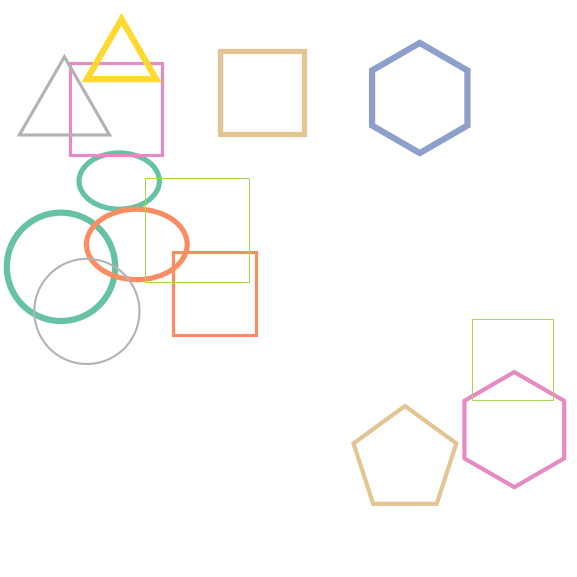[{"shape": "circle", "thickness": 3, "radius": 0.47, "center": [0.106, 0.537]}, {"shape": "oval", "thickness": 2.5, "radius": 0.35, "center": [0.206, 0.686]}, {"shape": "square", "thickness": 1.5, "radius": 0.36, "center": [0.371, 0.491]}, {"shape": "oval", "thickness": 2.5, "radius": 0.44, "center": [0.237, 0.576]}, {"shape": "hexagon", "thickness": 3, "radius": 0.48, "center": [0.727, 0.829]}, {"shape": "hexagon", "thickness": 2, "radius": 0.5, "center": [0.891, 0.255]}, {"shape": "square", "thickness": 1.5, "radius": 0.4, "center": [0.201, 0.811]}, {"shape": "square", "thickness": 0.5, "radius": 0.35, "center": [0.887, 0.377]}, {"shape": "square", "thickness": 0.5, "radius": 0.45, "center": [0.341, 0.601]}, {"shape": "triangle", "thickness": 3, "radius": 0.35, "center": [0.21, 0.897]}, {"shape": "square", "thickness": 2.5, "radius": 0.36, "center": [0.454, 0.839]}, {"shape": "pentagon", "thickness": 2, "radius": 0.47, "center": [0.701, 0.202]}, {"shape": "triangle", "thickness": 1.5, "radius": 0.45, "center": [0.112, 0.81]}, {"shape": "circle", "thickness": 1, "radius": 0.46, "center": [0.15, 0.46]}]